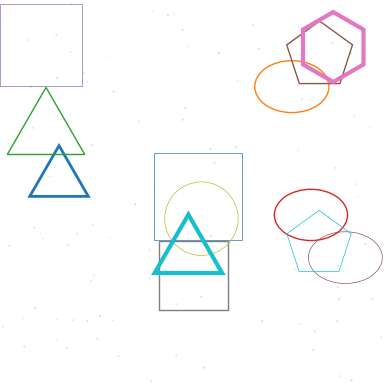[{"shape": "triangle", "thickness": 2, "radius": 0.44, "center": [0.153, 0.534]}, {"shape": "square", "thickness": 0.5, "radius": 0.57, "center": [0.514, 0.489]}, {"shape": "oval", "thickness": 1, "radius": 0.48, "center": [0.758, 0.775]}, {"shape": "triangle", "thickness": 1, "radius": 0.58, "center": [0.12, 0.657]}, {"shape": "oval", "thickness": 1, "radius": 0.48, "center": [0.808, 0.442]}, {"shape": "square", "thickness": 0.5, "radius": 0.53, "center": [0.107, 0.884]}, {"shape": "oval", "thickness": 0.5, "radius": 0.48, "center": [0.897, 0.331]}, {"shape": "pentagon", "thickness": 1, "radius": 0.45, "center": [0.83, 0.856]}, {"shape": "hexagon", "thickness": 3, "radius": 0.45, "center": [0.866, 0.878]}, {"shape": "square", "thickness": 1, "radius": 0.45, "center": [0.502, 0.284]}, {"shape": "circle", "thickness": 0.5, "radius": 0.48, "center": [0.523, 0.432]}, {"shape": "pentagon", "thickness": 0.5, "radius": 0.44, "center": [0.829, 0.366]}, {"shape": "triangle", "thickness": 3, "radius": 0.51, "center": [0.489, 0.341]}]